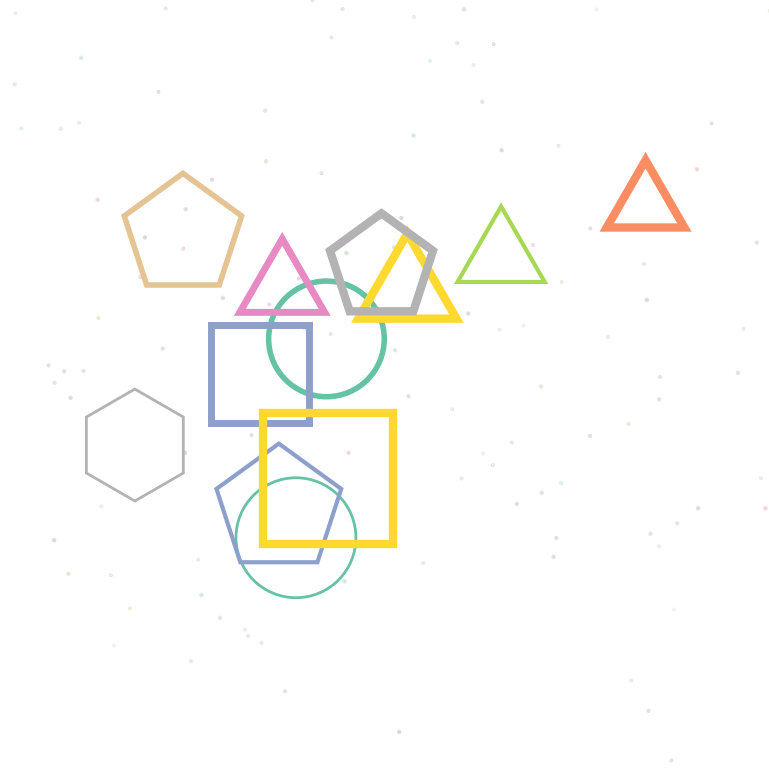[{"shape": "circle", "thickness": 1, "radius": 0.39, "center": [0.384, 0.302]}, {"shape": "circle", "thickness": 2, "radius": 0.38, "center": [0.424, 0.56]}, {"shape": "triangle", "thickness": 3, "radius": 0.29, "center": [0.838, 0.734]}, {"shape": "square", "thickness": 2.5, "radius": 0.32, "center": [0.338, 0.514]}, {"shape": "pentagon", "thickness": 1.5, "radius": 0.43, "center": [0.362, 0.339]}, {"shape": "triangle", "thickness": 2.5, "radius": 0.32, "center": [0.367, 0.626]}, {"shape": "triangle", "thickness": 1.5, "radius": 0.33, "center": [0.651, 0.666]}, {"shape": "square", "thickness": 3, "radius": 0.42, "center": [0.425, 0.379]}, {"shape": "triangle", "thickness": 3, "radius": 0.37, "center": [0.529, 0.623]}, {"shape": "pentagon", "thickness": 2, "radius": 0.4, "center": [0.238, 0.695]}, {"shape": "hexagon", "thickness": 1, "radius": 0.36, "center": [0.175, 0.422]}, {"shape": "pentagon", "thickness": 3, "radius": 0.35, "center": [0.495, 0.653]}]